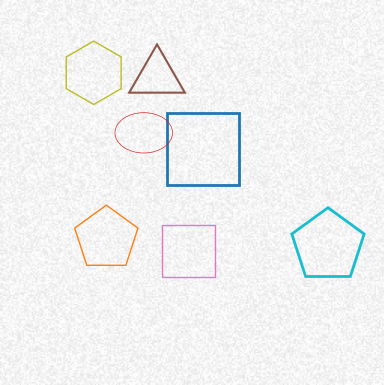[{"shape": "square", "thickness": 2, "radius": 0.47, "center": [0.528, 0.612]}, {"shape": "pentagon", "thickness": 1, "radius": 0.43, "center": [0.276, 0.381]}, {"shape": "oval", "thickness": 0.5, "radius": 0.37, "center": [0.373, 0.655]}, {"shape": "triangle", "thickness": 1.5, "radius": 0.42, "center": [0.408, 0.801]}, {"shape": "square", "thickness": 1, "radius": 0.34, "center": [0.489, 0.348]}, {"shape": "hexagon", "thickness": 1, "radius": 0.41, "center": [0.243, 0.811]}, {"shape": "pentagon", "thickness": 2, "radius": 0.49, "center": [0.852, 0.362]}]